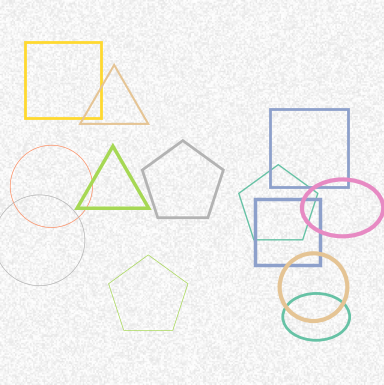[{"shape": "pentagon", "thickness": 1, "radius": 0.54, "center": [0.723, 0.464]}, {"shape": "oval", "thickness": 2, "radius": 0.43, "center": [0.821, 0.177]}, {"shape": "circle", "thickness": 0.5, "radius": 0.53, "center": [0.133, 0.516]}, {"shape": "square", "thickness": 2, "radius": 0.51, "center": [0.803, 0.616]}, {"shape": "square", "thickness": 2.5, "radius": 0.42, "center": [0.747, 0.397]}, {"shape": "oval", "thickness": 3, "radius": 0.53, "center": [0.89, 0.46]}, {"shape": "pentagon", "thickness": 0.5, "radius": 0.54, "center": [0.385, 0.23]}, {"shape": "triangle", "thickness": 2.5, "radius": 0.54, "center": [0.293, 0.513]}, {"shape": "square", "thickness": 2, "radius": 0.5, "center": [0.164, 0.793]}, {"shape": "circle", "thickness": 3, "radius": 0.44, "center": [0.814, 0.254]}, {"shape": "triangle", "thickness": 1.5, "radius": 0.51, "center": [0.297, 0.729]}, {"shape": "pentagon", "thickness": 2, "radius": 0.55, "center": [0.475, 0.524]}, {"shape": "circle", "thickness": 0.5, "radius": 0.59, "center": [0.102, 0.376]}]